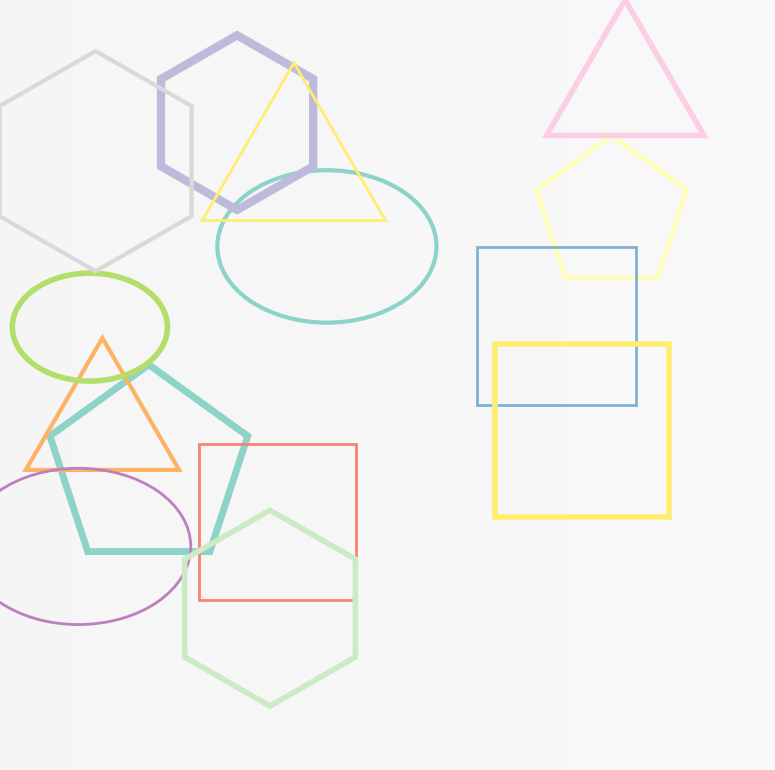[{"shape": "oval", "thickness": 1.5, "radius": 0.71, "center": [0.422, 0.68]}, {"shape": "pentagon", "thickness": 2.5, "radius": 0.67, "center": [0.192, 0.392]}, {"shape": "pentagon", "thickness": 1.5, "radius": 0.51, "center": [0.789, 0.722]}, {"shape": "hexagon", "thickness": 3, "radius": 0.57, "center": [0.306, 0.841]}, {"shape": "square", "thickness": 1, "radius": 0.51, "center": [0.358, 0.322]}, {"shape": "square", "thickness": 1, "radius": 0.51, "center": [0.718, 0.577]}, {"shape": "triangle", "thickness": 1.5, "radius": 0.57, "center": [0.132, 0.447]}, {"shape": "oval", "thickness": 2, "radius": 0.5, "center": [0.116, 0.575]}, {"shape": "triangle", "thickness": 2, "radius": 0.59, "center": [0.807, 0.883]}, {"shape": "hexagon", "thickness": 1.5, "radius": 0.71, "center": [0.123, 0.791]}, {"shape": "oval", "thickness": 1, "radius": 0.72, "center": [0.101, 0.29]}, {"shape": "hexagon", "thickness": 2, "radius": 0.64, "center": [0.348, 0.21]}, {"shape": "square", "thickness": 2, "radius": 0.56, "center": [0.75, 0.441]}, {"shape": "triangle", "thickness": 1, "radius": 0.68, "center": [0.379, 0.782]}]